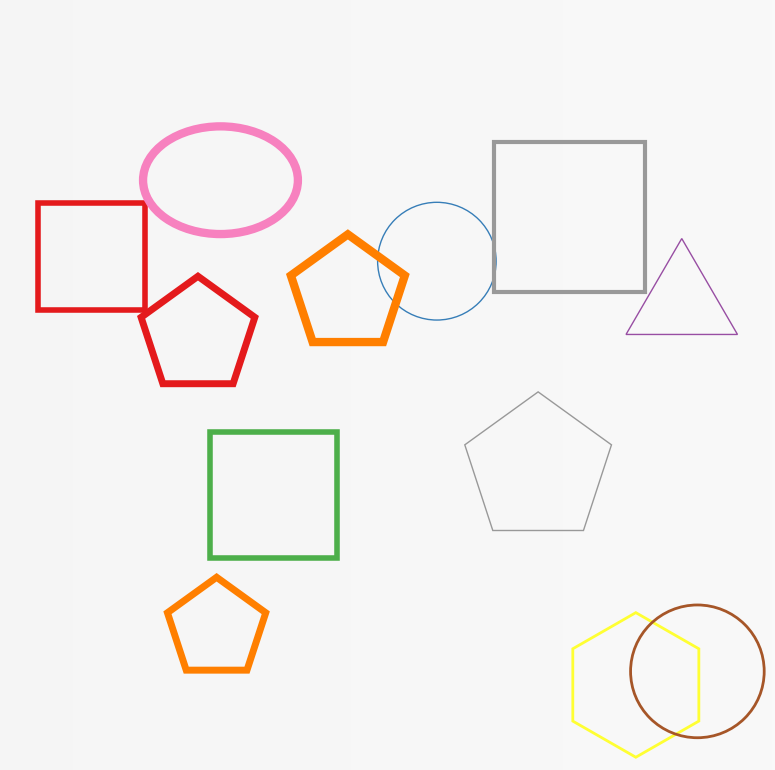[{"shape": "pentagon", "thickness": 2.5, "radius": 0.39, "center": [0.255, 0.564]}, {"shape": "square", "thickness": 2, "radius": 0.35, "center": [0.118, 0.667]}, {"shape": "circle", "thickness": 0.5, "radius": 0.38, "center": [0.564, 0.661]}, {"shape": "square", "thickness": 2, "radius": 0.41, "center": [0.353, 0.357]}, {"shape": "triangle", "thickness": 0.5, "radius": 0.42, "center": [0.88, 0.607]}, {"shape": "pentagon", "thickness": 3, "radius": 0.39, "center": [0.449, 0.618]}, {"shape": "pentagon", "thickness": 2.5, "radius": 0.33, "center": [0.279, 0.184]}, {"shape": "hexagon", "thickness": 1, "radius": 0.47, "center": [0.82, 0.11]}, {"shape": "circle", "thickness": 1, "radius": 0.43, "center": [0.9, 0.128]}, {"shape": "oval", "thickness": 3, "radius": 0.5, "center": [0.284, 0.766]}, {"shape": "square", "thickness": 1.5, "radius": 0.49, "center": [0.735, 0.718]}, {"shape": "pentagon", "thickness": 0.5, "radius": 0.5, "center": [0.694, 0.392]}]